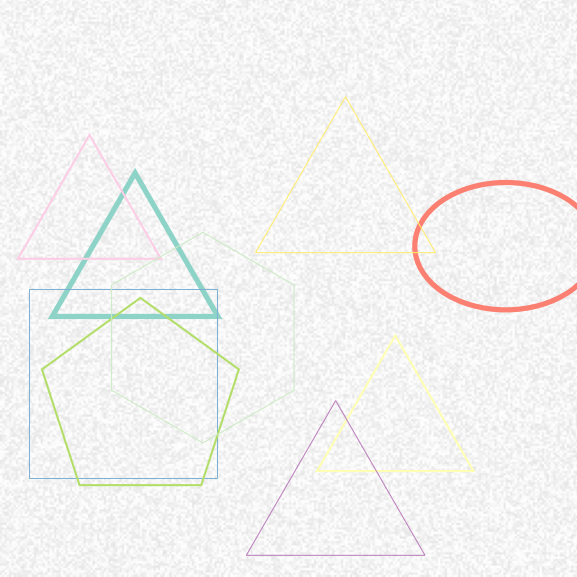[{"shape": "triangle", "thickness": 2.5, "radius": 0.83, "center": [0.234, 0.534]}, {"shape": "triangle", "thickness": 1, "radius": 0.78, "center": [0.684, 0.262]}, {"shape": "oval", "thickness": 2.5, "radius": 0.79, "center": [0.876, 0.573]}, {"shape": "square", "thickness": 0.5, "radius": 0.82, "center": [0.213, 0.335]}, {"shape": "pentagon", "thickness": 1, "radius": 0.9, "center": [0.243, 0.304]}, {"shape": "triangle", "thickness": 1, "radius": 0.71, "center": [0.155, 0.622]}, {"shape": "triangle", "thickness": 0.5, "radius": 0.89, "center": [0.581, 0.127]}, {"shape": "hexagon", "thickness": 0.5, "radius": 0.91, "center": [0.351, 0.415]}, {"shape": "triangle", "thickness": 0.5, "radius": 0.9, "center": [0.598, 0.652]}]